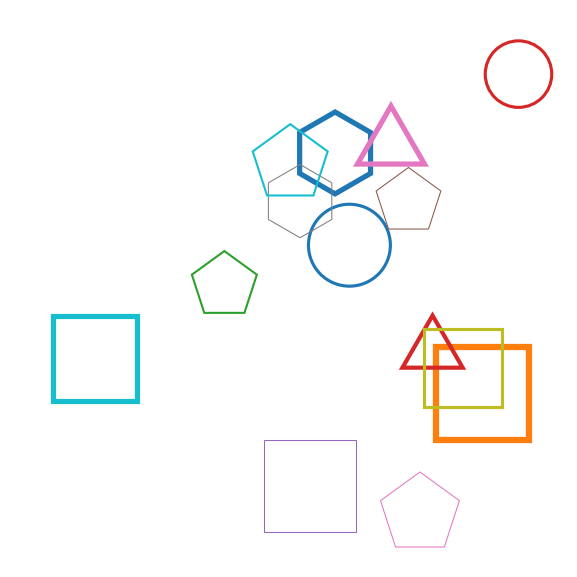[{"shape": "circle", "thickness": 1.5, "radius": 0.35, "center": [0.605, 0.575]}, {"shape": "hexagon", "thickness": 2.5, "radius": 0.35, "center": [0.58, 0.734]}, {"shape": "square", "thickness": 3, "radius": 0.4, "center": [0.835, 0.317]}, {"shape": "pentagon", "thickness": 1, "radius": 0.3, "center": [0.389, 0.505]}, {"shape": "triangle", "thickness": 2, "radius": 0.3, "center": [0.749, 0.393]}, {"shape": "circle", "thickness": 1.5, "radius": 0.29, "center": [0.898, 0.871]}, {"shape": "square", "thickness": 0.5, "radius": 0.4, "center": [0.537, 0.157]}, {"shape": "pentagon", "thickness": 0.5, "radius": 0.29, "center": [0.707, 0.65]}, {"shape": "pentagon", "thickness": 0.5, "radius": 0.36, "center": [0.727, 0.11]}, {"shape": "triangle", "thickness": 2.5, "radius": 0.33, "center": [0.677, 0.749]}, {"shape": "hexagon", "thickness": 0.5, "radius": 0.32, "center": [0.52, 0.651]}, {"shape": "square", "thickness": 1.5, "radius": 0.34, "center": [0.802, 0.362]}, {"shape": "square", "thickness": 2.5, "radius": 0.37, "center": [0.164, 0.378]}, {"shape": "pentagon", "thickness": 1, "radius": 0.34, "center": [0.503, 0.716]}]